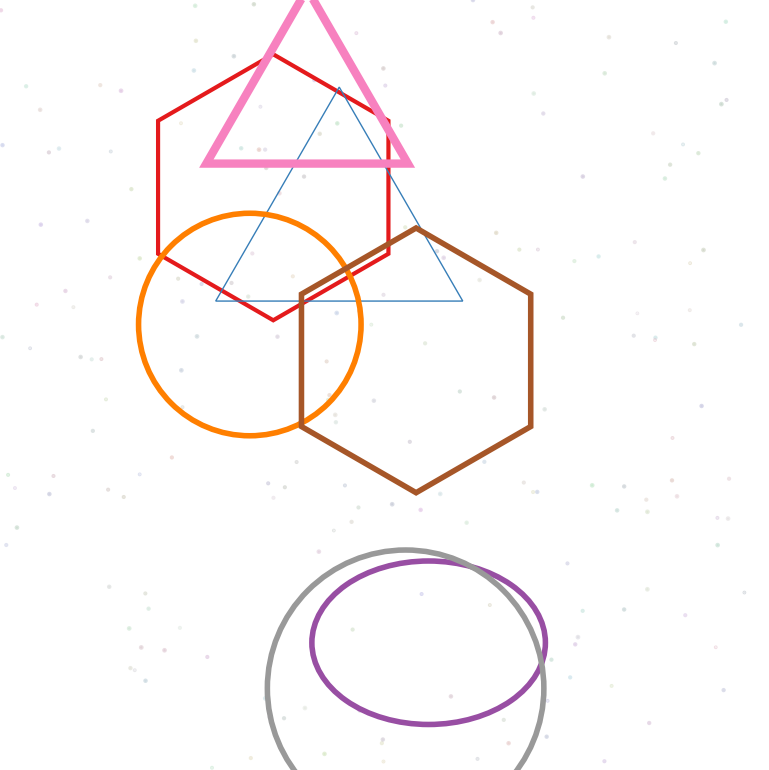[{"shape": "hexagon", "thickness": 1.5, "radius": 0.86, "center": [0.355, 0.757]}, {"shape": "triangle", "thickness": 0.5, "radius": 0.93, "center": [0.441, 0.702]}, {"shape": "oval", "thickness": 2, "radius": 0.76, "center": [0.557, 0.165]}, {"shape": "circle", "thickness": 2, "radius": 0.72, "center": [0.324, 0.579]}, {"shape": "hexagon", "thickness": 2, "radius": 0.86, "center": [0.54, 0.532]}, {"shape": "triangle", "thickness": 3, "radius": 0.76, "center": [0.399, 0.863]}, {"shape": "circle", "thickness": 2, "radius": 0.9, "center": [0.527, 0.106]}]